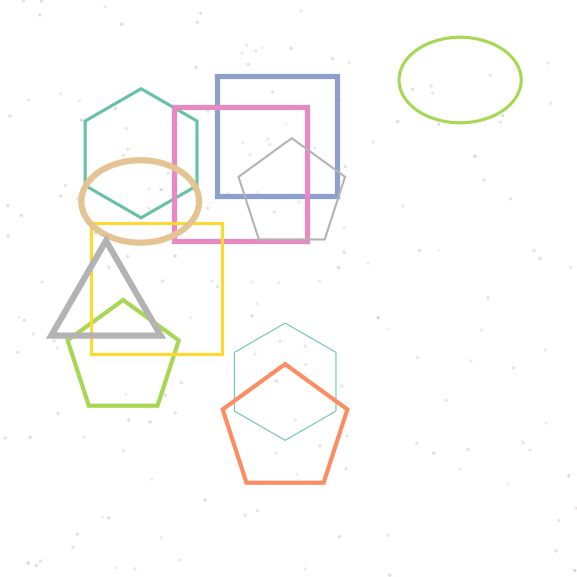[{"shape": "hexagon", "thickness": 0.5, "radius": 0.51, "center": [0.494, 0.338]}, {"shape": "hexagon", "thickness": 1.5, "radius": 0.56, "center": [0.244, 0.734]}, {"shape": "pentagon", "thickness": 2, "radius": 0.57, "center": [0.494, 0.255]}, {"shape": "square", "thickness": 2.5, "radius": 0.52, "center": [0.48, 0.764]}, {"shape": "square", "thickness": 2.5, "radius": 0.58, "center": [0.416, 0.698]}, {"shape": "pentagon", "thickness": 2, "radius": 0.51, "center": [0.213, 0.378]}, {"shape": "oval", "thickness": 1.5, "radius": 0.53, "center": [0.797, 0.861]}, {"shape": "square", "thickness": 1.5, "radius": 0.57, "center": [0.27, 0.499]}, {"shape": "oval", "thickness": 3, "radius": 0.51, "center": [0.243, 0.65]}, {"shape": "triangle", "thickness": 3, "radius": 0.55, "center": [0.184, 0.473]}, {"shape": "pentagon", "thickness": 1, "radius": 0.48, "center": [0.505, 0.663]}]